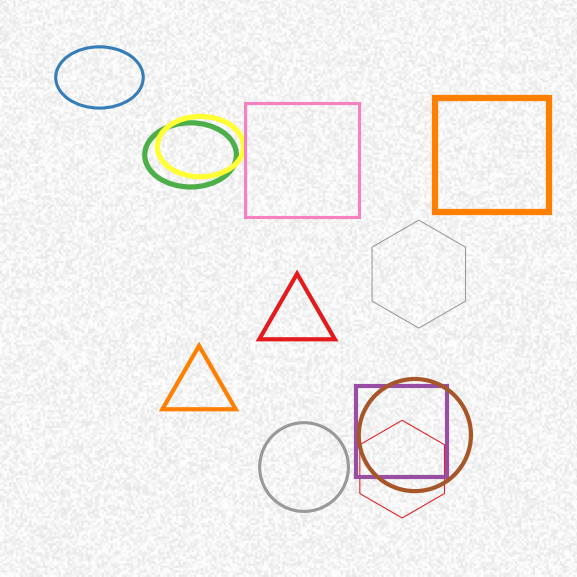[{"shape": "hexagon", "thickness": 0.5, "radius": 0.42, "center": [0.696, 0.187]}, {"shape": "triangle", "thickness": 2, "radius": 0.38, "center": [0.514, 0.449]}, {"shape": "oval", "thickness": 1.5, "radius": 0.38, "center": [0.172, 0.865]}, {"shape": "oval", "thickness": 2.5, "radius": 0.4, "center": [0.33, 0.731]}, {"shape": "square", "thickness": 2, "radius": 0.39, "center": [0.695, 0.252]}, {"shape": "triangle", "thickness": 2, "radius": 0.37, "center": [0.345, 0.327]}, {"shape": "square", "thickness": 3, "radius": 0.49, "center": [0.853, 0.731]}, {"shape": "oval", "thickness": 2.5, "radius": 0.37, "center": [0.347, 0.745]}, {"shape": "circle", "thickness": 2, "radius": 0.49, "center": [0.718, 0.246]}, {"shape": "square", "thickness": 1.5, "radius": 0.49, "center": [0.522, 0.722]}, {"shape": "circle", "thickness": 1.5, "radius": 0.38, "center": [0.526, 0.19]}, {"shape": "hexagon", "thickness": 0.5, "radius": 0.47, "center": [0.725, 0.524]}]